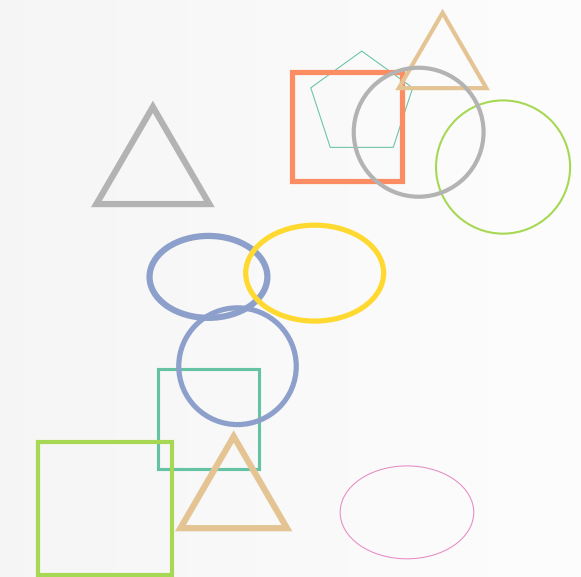[{"shape": "square", "thickness": 1.5, "radius": 0.43, "center": [0.359, 0.273]}, {"shape": "pentagon", "thickness": 0.5, "radius": 0.46, "center": [0.622, 0.819]}, {"shape": "square", "thickness": 2.5, "radius": 0.47, "center": [0.597, 0.78]}, {"shape": "circle", "thickness": 2.5, "radius": 0.51, "center": [0.409, 0.365]}, {"shape": "oval", "thickness": 3, "radius": 0.51, "center": [0.359, 0.52]}, {"shape": "oval", "thickness": 0.5, "radius": 0.57, "center": [0.7, 0.112]}, {"shape": "circle", "thickness": 1, "radius": 0.58, "center": [0.865, 0.71]}, {"shape": "square", "thickness": 2, "radius": 0.58, "center": [0.18, 0.118]}, {"shape": "oval", "thickness": 2.5, "radius": 0.59, "center": [0.541, 0.526]}, {"shape": "triangle", "thickness": 2, "radius": 0.43, "center": [0.761, 0.89]}, {"shape": "triangle", "thickness": 3, "radius": 0.53, "center": [0.402, 0.137]}, {"shape": "circle", "thickness": 2, "radius": 0.56, "center": [0.72, 0.77]}, {"shape": "triangle", "thickness": 3, "radius": 0.56, "center": [0.263, 0.702]}]